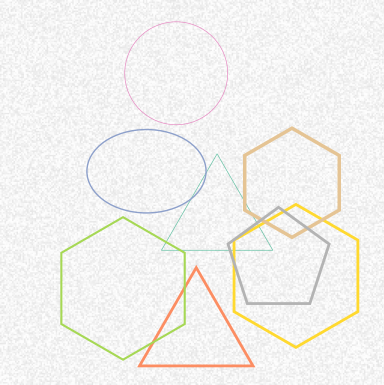[{"shape": "triangle", "thickness": 0.5, "radius": 0.84, "center": [0.564, 0.433]}, {"shape": "triangle", "thickness": 2, "radius": 0.85, "center": [0.51, 0.135]}, {"shape": "oval", "thickness": 1, "radius": 0.77, "center": [0.38, 0.555]}, {"shape": "circle", "thickness": 0.5, "radius": 0.67, "center": [0.458, 0.81]}, {"shape": "hexagon", "thickness": 1.5, "radius": 0.93, "center": [0.32, 0.251]}, {"shape": "hexagon", "thickness": 2, "radius": 0.93, "center": [0.769, 0.283]}, {"shape": "hexagon", "thickness": 2.5, "radius": 0.71, "center": [0.758, 0.525]}, {"shape": "pentagon", "thickness": 2, "radius": 0.69, "center": [0.724, 0.323]}]